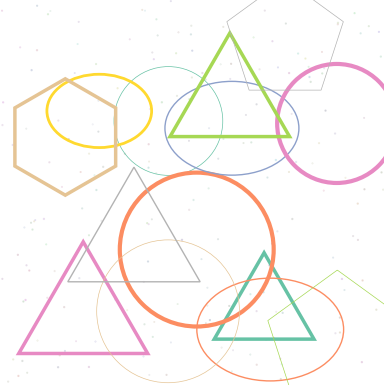[{"shape": "triangle", "thickness": 2.5, "radius": 0.75, "center": [0.686, 0.194]}, {"shape": "circle", "thickness": 0.5, "radius": 0.71, "center": [0.437, 0.686]}, {"shape": "oval", "thickness": 1, "radius": 0.95, "center": [0.702, 0.144]}, {"shape": "circle", "thickness": 3, "radius": 1.0, "center": [0.511, 0.352]}, {"shape": "oval", "thickness": 1, "radius": 0.87, "center": [0.602, 0.667]}, {"shape": "circle", "thickness": 3, "radius": 0.77, "center": [0.874, 0.679]}, {"shape": "triangle", "thickness": 2.5, "radius": 0.97, "center": [0.216, 0.179]}, {"shape": "pentagon", "thickness": 0.5, "radius": 0.95, "center": [0.876, 0.109]}, {"shape": "triangle", "thickness": 2.5, "radius": 0.9, "center": [0.597, 0.735]}, {"shape": "oval", "thickness": 2, "radius": 0.68, "center": [0.258, 0.712]}, {"shape": "circle", "thickness": 0.5, "radius": 0.93, "center": [0.437, 0.191]}, {"shape": "hexagon", "thickness": 2.5, "radius": 0.76, "center": [0.17, 0.644]}, {"shape": "triangle", "thickness": 1, "radius": 0.99, "center": [0.348, 0.367]}, {"shape": "pentagon", "thickness": 0.5, "radius": 0.8, "center": [0.741, 0.895]}]